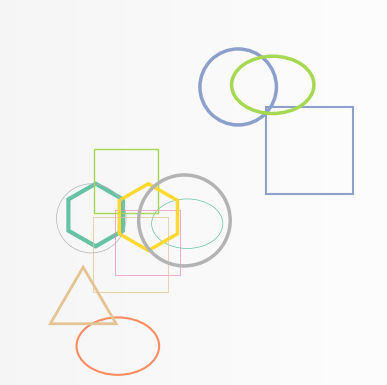[{"shape": "oval", "thickness": 0.5, "radius": 0.46, "center": [0.483, 0.419]}, {"shape": "hexagon", "thickness": 3, "radius": 0.41, "center": [0.247, 0.442]}, {"shape": "oval", "thickness": 1.5, "radius": 0.53, "center": [0.304, 0.101]}, {"shape": "square", "thickness": 1.5, "radius": 0.57, "center": [0.799, 0.608]}, {"shape": "circle", "thickness": 2.5, "radius": 0.49, "center": [0.615, 0.774]}, {"shape": "square", "thickness": 0.5, "radius": 0.42, "center": [0.38, 0.37]}, {"shape": "square", "thickness": 1, "radius": 0.41, "center": [0.326, 0.529]}, {"shape": "oval", "thickness": 2.5, "radius": 0.53, "center": [0.704, 0.78]}, {"shape": "hexagon", "thickness": 2.5, "radius": 0.43, "center": [0.383, 0.436]}, {"shape": "square", "thickness": 0.5, "radius": 0.48, "center": [0.336, 0.339]}, {"shape": "triangle", "thickness": 2, "radius": 0.49, "center": [0.215, 0.208]}, {"shape": "circle", "thickness": 0.5, "radius": 0.45, "center": [0.236, 0.433]}, {"shape": "circle", "thickness": 2.5, "radius": 0.59, "center": [0.476, 0.427]}]